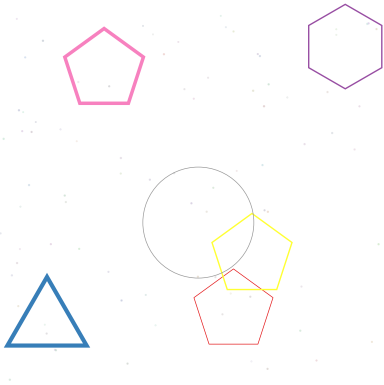[{"shape": "pentagon", "thickness": 0.5, "radius": 0.54, "center": [0.606, 0.193]}, {"shape": "triangle", "thickness": 3, "radius": 0.59, "center": [0.122, 0.162]}, {"shape": "hexagon", "thickness": 1, "radius": 0.55, "center": [0.897, 0.879]}, {"shape": "pentagon", "thickness": 1, "radius": 0.55, "center": [0.655, 0.336]}, {"shape": "pentagon", "thickness": 2.5, "radius": 0.54, "center": [0.27, 0.819]}, {"shape": "circle", "thickness": 0.5, "radius": 0.72, "center": [0.515, 0.422]}]